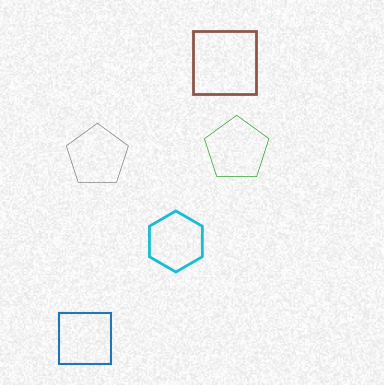[{"shape": "square", "thickness": 1.5, "radius": 0.34, "center": [0.221, 0.121]}, {"shape": "pentagon", "thickness": 0.5, "radius": 0.44, "center": [0.615, 0.613]}, {"shape": "square", "thickness": 2, "radius": 0.41, "center": [0.582, 0.837]}, {"shape": "pentagon", "thickness": 0.5, "radius": 0.42, "center": [0.253, 0.595]}, {"shape": "hexagon", "thickness": 2, "radius": 0.4, "center": [0.457, 0.373]}]